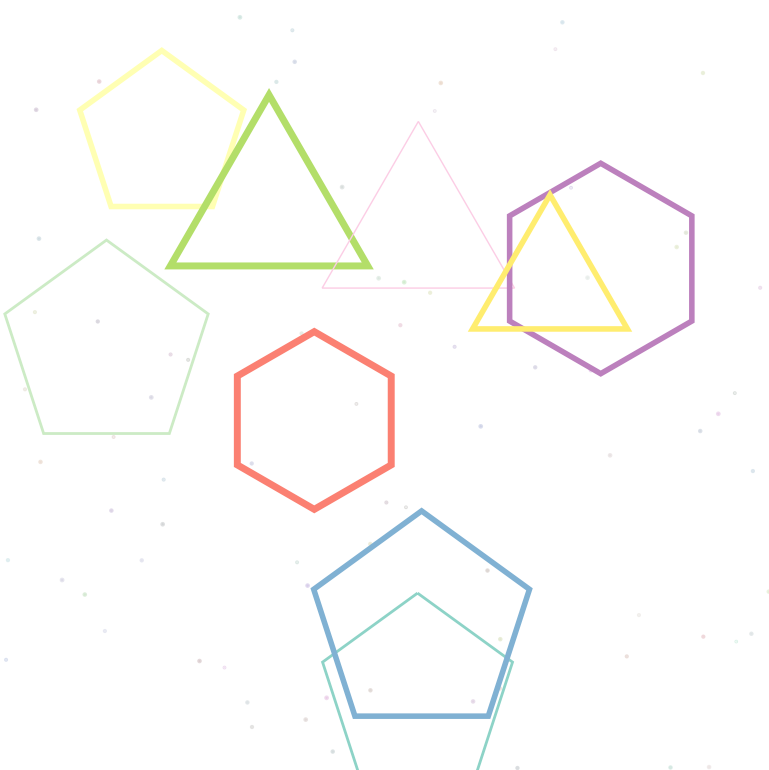[{"shape": "pentagon", "thickness": 1, "radius": 0.65, "center": [0.542, 0.1]}, {"shape": "pentagon", "thickness": 2, "radius": 0.56, "center": [0.21, 0.822]}, {"shape": "hexagon", "thickness": 2.5, "radius": 0.58, "center": [0.408, 0.454]}, {"shape": "pentagon", "thickness": 2, "radius": 0.74, "center": [0.548, 0.189]}, {"shape": "triangle", "thickness": 2.5, "radius": 0.74, "center": [0.349, 0.729]}, {"shape": "triangle", "thickness": 0.5, "radius": 0.72, "center": [0.543, 0.698]}, {"shape": "hexagon", "thickness": 2, "radius": 0.68, "center": [0.78, 0.651]}, {"shape": "pentagon", "thickness": 1, "radius": 0.69, "center": [0.138, 0.549]}, {"shape": "triangle", "thickness": 2, "radius": 0.58, "center": [0.714, 0.631]}]